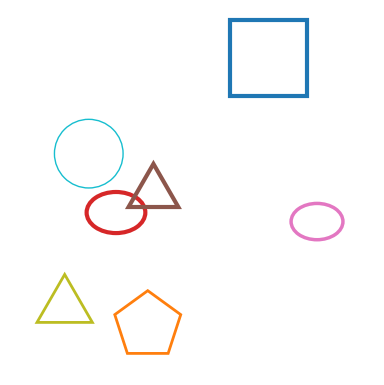[{"shape": "square", "thickness": 3, "radius": 0.5, "center": [0.698, 0.849]}, {"shape": "pentagon", "thickness": 2, "radius": 0.45, "center": [0.384, 0.155]}, {"shape": "oval", "thickness": 3, "radius": 0.38, "center": [0.301, 0.448]}, {"shape": "triangle", "thickness": 3, "radius": 0.37, "center": [0.399, 0.5]}, {"shape": "oval", "thickness": 2.5, "radius": 0.34, "center": [0.823, 0.424]}, {"shape": "triangle", "thickness": 2, "radius": 0.42, "center": [0.168, 0.204]}, {"shape": "circle", "thickness": 1, "radius": 0.45, "center": [0.231, 0.601]}]